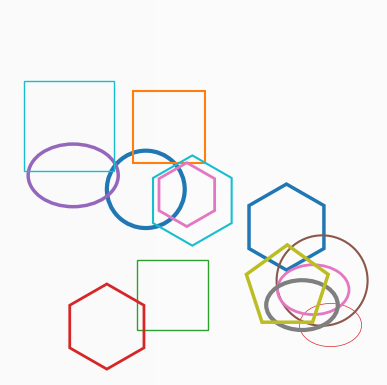[{"shape": "hexagon", "thickness": 2.5, "radius": 0.56, "center": [0.739, 0.41]}, {"shape": "circle", "thickness": 3, "radius": 0.5, "center": [0.376, 0.508]}, {"shape": "square", "thickness": 1.5, "radius": 0.47, "center": [0.436, 0.67]}, {"shape": "square", "thickness": 1, "radius": 0.46, "center": [0.445, 0.233]}, {"shape": "oval", "thickness": 0.5, "radius": 0.4, "center": [0.853, 0.156]}, {"shape": "hexagon", "thickness": 2, "radius": 0.55, "center": [0.276, 0.152]}, {"shape": "oval", "thickness": 2.5, "radius": 0.58, "center": [0.189, 0.544]}, {"shape": "circle", "thickness": 1.5, "radius": 0.59, "center": [0.831, 0.271]}, {"shape": "hexagon", "thickness": 2, "radius": 0.41, "center": [0.482, 0.494]}, {"shape": "oval", "thickness": 2, "radius": 0.46, "center": [0.808, 0.248]}, {"shape": "oval", "thickness": 3, "radius": 0.46, "center": [0.779, 0.208]}, {"shape": "pentagon", "thickness": 2.5, "radius": 0.56, "center": [0.741, 0.253]}, {"shape": "hexagon", "thickness": 1.5, "radius": 0.59, "center": [0.496, 0.479]}, {"shape": "square", "thickness": 1, "radius": 0.58, "center": [0.178, 0.673]}]